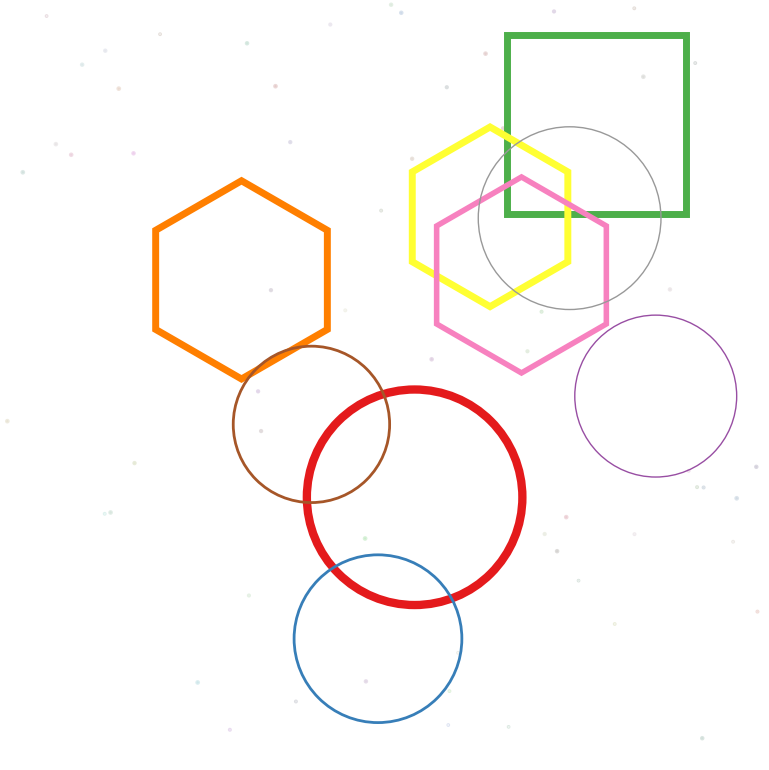[{"shape": "circle", "thickness": 3, "radius": 0.7, "center": [0.538, 0.354]}, {"shape": "circle", "thickness": 1, "radius": 0.54, "center": [0.491, 0.171]}, {"shape": "square", "thickness": 2.5, "radius": 0.58, "center": [0.774, 0.839]}, {"shape": "circle", "thickness": 0.5, "radius": 0.53, "center": [0.852, 0.486]}, {"shape": "hexagon", "thickness": 2.5, "radius": 0.64, "center": [0.314, 0.637]}, {"shape": "hexagon", "thickness": 2.5, "radius": 0.58, "center": [0.636, 0.718]}, {"shape": "circle", "thickness": 1, "radius": 0.51, "center": [0.404, 0.449]}, {"shape": "hexagon", "thickness": 2, "radius": 0.64, "center": [0.677, 0.643]}, {"shape": "circle", "thickness": 0.5, "radius": 0.59, "center": [0.74, 0.717]}]